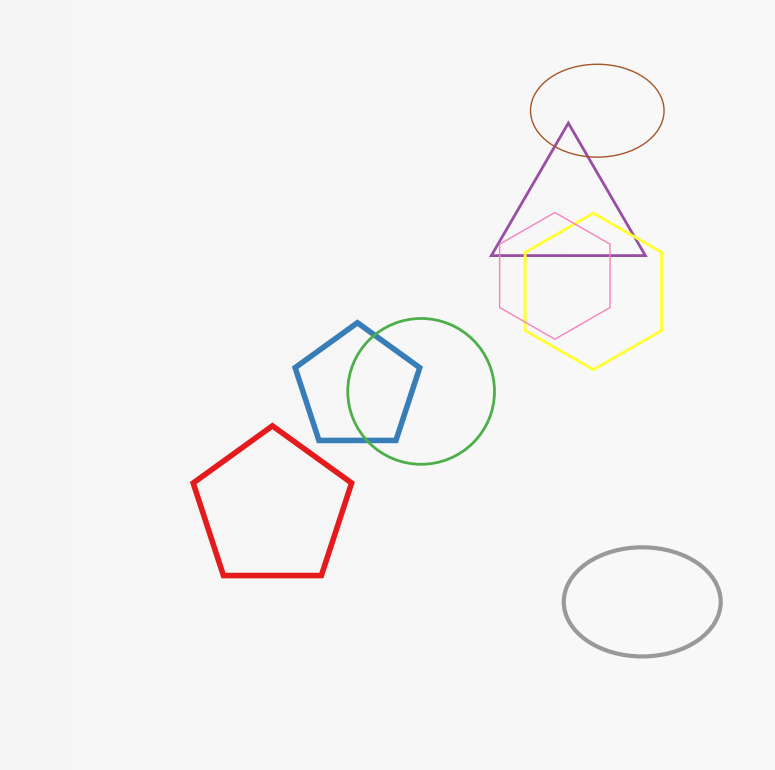[{"shape": "pentagon", "thickness": 2, "radius": 0.54, "center": [0.351, 0.339]}, {"shape": "pentagon", "thickness": 2, "radius": 0.42, "center": [0.461, 0.496]}, {"shape": "circle", "thickness": 1, "radius": 0.47, "center": [0.543, 0.492]}, {"shape": "triangle", "thickness": 1, "radius": 0.57, "center": [0.733, 0.725]}, {"shape": "hexagon", "thickness": 1, "radius": 0.51, "center": [0.766, 0.622]}, {"shape": "oval", "thickness": 0.5, "radius": 0.43, "center": [0.771, 0.856]}, {"shape": "hexagon", "thickness": 0.5, "radius": 0.41, "center": [0.716, 0.642]}, {"shape": "oval", "thickness": 1.5, "radius": 0.51, "center": [0.829, 0.218]}]